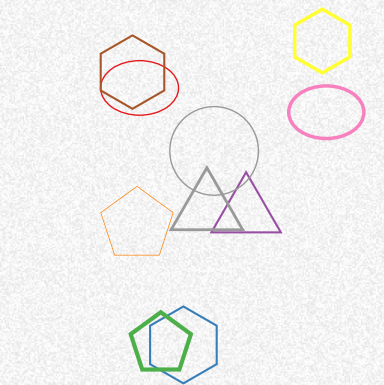[{"shape": "oval", "thickness": 1, "radius": 0.51, "center": [0.363, 0.772]}, {"shape": "hexagon", "thickness": 1.5, "radius": 0.5, "center": [0.476, 0.104]}, {"shape": "pentagon", "thickness": 3, "radius": 0.41, "center": [0.418, 0.107]}, {"shape": "triangle", "thickness": 1.5, "radius": 0.52, "center": [0.639, 0.449]}, {"shape": "pentagon", "thickness": 0.5, "radius": 0.49, "center": [0.356, 0.417]}, {"shape": "hexagon", "thickness": 2.5, "radius": 0.41, "center": [0.837, 0.893]}, {"shape": "hexagon", "thickness": 1.5, "radius": 0.48, "center": [0.344, 0.813]}, {"shape": "oval", "thickness": 2.5, "radius": 0.49, "center": [0.848, 0.708]}, {"shape": "circle", "thickness": 1, "radius": 0.58, "center": [0.556, 0.608]}, {"shape": "triangle", "thickness": 2, "radius": 0.54, "center": [0.537, 0.457]}]